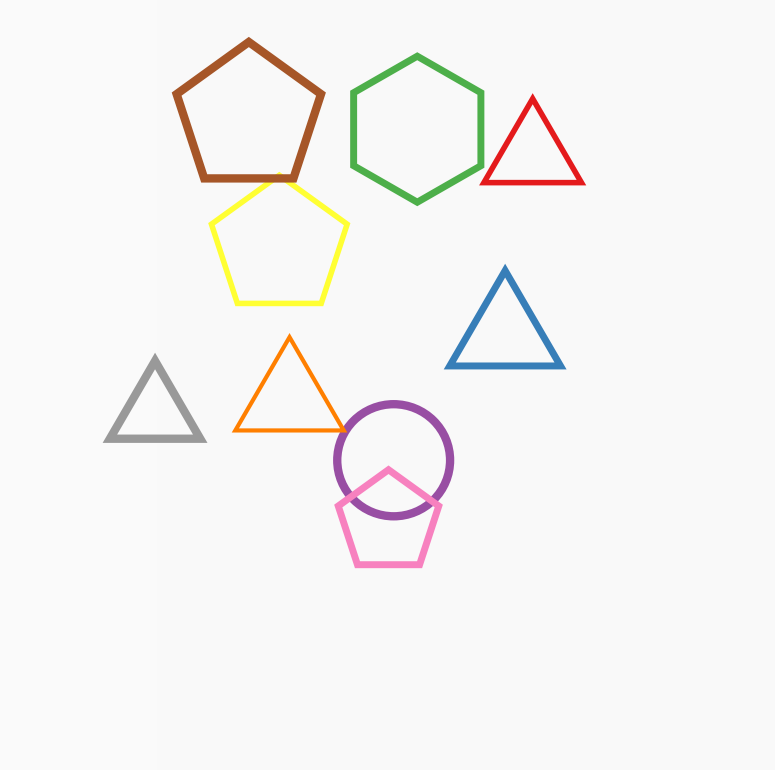[{"shape": "triangle", "thickness": 2, "radius": 0.36, "center": [0.687, 0.799]}, {"shape": "triangle", "thickness": 2.5, "radius": 0.41, "center": [0.652, 0.566]}, {"shape": "hexagon", "thickness": 2.5, "radius": 0.47, "center": [0.538, 0.832]}, {"shape": "circle", "thickness": 3, "radius": 0.36, "center": [0.508, 0.402]}, {"shape": "triangle", "thickness": 1.5, "radius": 0.4, "center": [0.374, 0.481]}, {"shape": "pentagon", "thickness": 2, "radius": 0.46, "center": [0.36, 0.68]}, {"shape": "pentagon", "thickness": 3, "radius": 0.49, "center": [0.321, 0.848]}, {"shape": "pentagon", "thickness": 2.5, "radius": 0.34, "center": [0.501, 0.322]}, {"shape": "triangle", "thickness": 3, "radius": 0.34, "center": [0.2, 0.464]}]